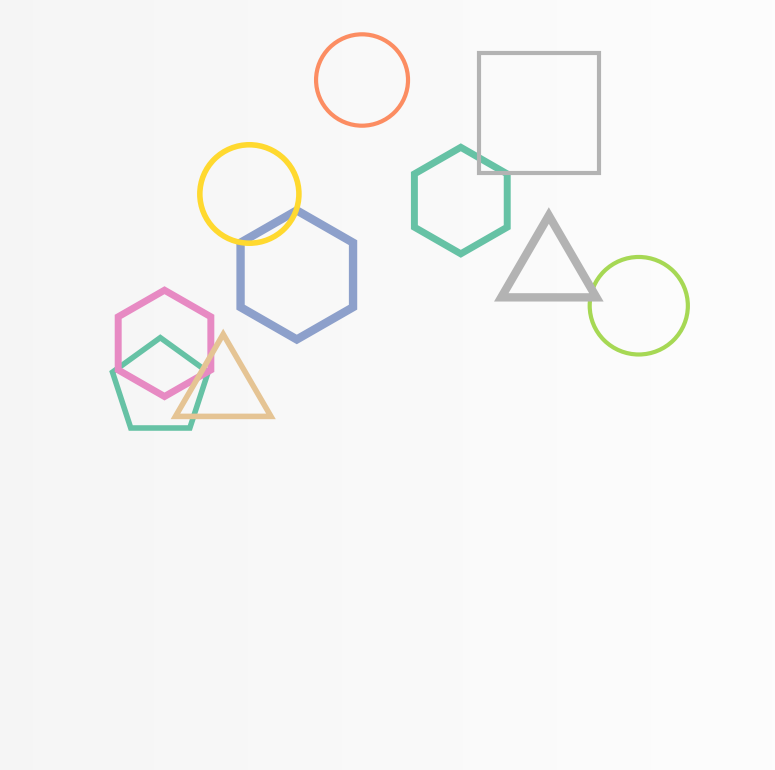[{"shape": "pentagon", "thickness": 2, "radius": 0.32, "center": [0.207, 0.497]}, {"shape": "hexagon", "thickness": 2.5, "radius": 0.35, "center": [0.595, 0.74]}, {"shape": "circle", "thickness": 1.5, "radius": 0.3, "center": [0.467, 0.896]}, {"shape": "hexagon", "thickness": 3, "radius": 0.42, "center": [0.383, 0.643]}, {"shape": "hexagon", "thickness": 2.5, "radius": 0.35, "center": [0.212, 0.554]}, {"shape": "circle", "thickness": 1.5, "radius": 0.32, "center": [0.824, 0.603]}, {"shape": "circle", "thickness": 2, "radius": 0.32, "center": [0.322, 0.748]}, {"shape": "triangle", "thickness": 2, "radius": 0.36, "center": [0.288, 0.495]}, {"shape": "square", "thickness": 1.5, "radius": 0.39, "center": [0.695, 0.853]}, {"shape": "triangle", "thickness": 3, "radius": 0.35, "center": [0.708, 0.649]}]